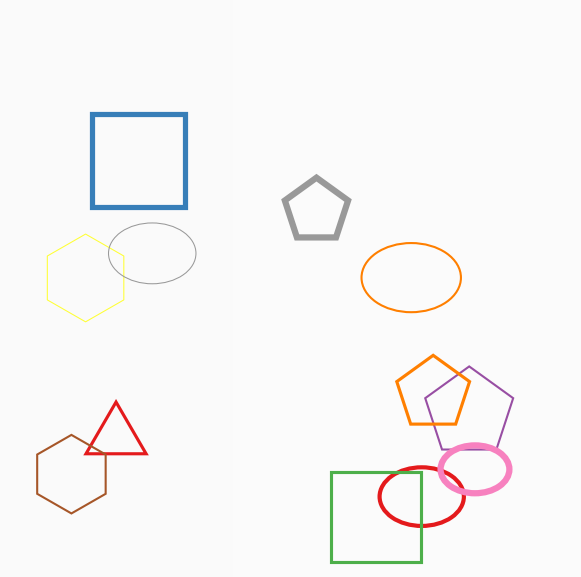[{"shape": "triangle", "thickness": 1.5, "radius": 0.3, "center": [0.2, 0.243]}, {"shape": "oval", "thickness": 2, "radius": 0.36, "center": [0.726, 0.139]}, {"shape": "square", "thickness": 2.5, "radius": 0.4, "center": [0.239, 0.721]}, {"shape": "square", "thickness": 1.5, "radius": 0.39, "center": [0.647, 0.103]}, {"shape": "pentagon", "thickness": 1, "radius": 0.4, "center": [0.807, 0.285]}, {"shape": "pentagon", "thickness": 1.5, "radius": 0.33, "center": [0.745, 0.318]}, {"shape": "oval", "thickness": 1, "radius": 0.43, "center": [0.707, 0.518]}, {"shape": "hexagon", "thickness": 0.5, "radius": 0.38, "center": [0.147, 0.518]}, {"shape": "hexagon", "thickness": 1, "radius": 0.34, "center": [0.123, 0.178]}, {"shape": "oval", "thickness": 3, "radius": 0.3, "center": [0.817, 0.186]}, {"shape": "pentagon", "thickness": 3, "radius": 0.29, "center": [0.544, 0.634]}, {"shape": "oval", "thickness": 0.5, "radius": 0.38, "center": [0.262, 0.56]}]